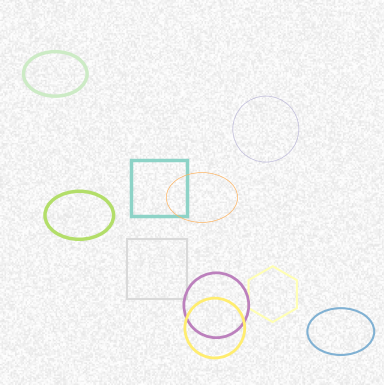[{"shape": "square", "thickness": 2.5, "radius": 0.36, "center": [0.413, 0.511]}, {"shape": "hexagon", "thickness": 1.5, "radius": 0.36, "center": [0.708, 0.236]}, {"shape": "circle", "thickness": 0.5, "radius": 0.43, "center": [0.69, 0.665]}, {"shape": "oval", "thickness": 1.5, "radius": 0.43, "center": [0.885, 0.139]}, {"shape": "oval", "thickness": 0.5, "radius": 0.46, "center": [0.525, 0.487]}, {"shape": "oval", "thickness": 2.5, "radius": 0.45, "center": [0.206, 0.441]}, {"shape": "square", "thickness": 1.5, "radius": 0.39, "center": [0.408, 0.302]}, {"shape": "circle", "thickness": 2, "radius": 0.42, "center": [0.562, 0.207]}, {"shape": "oval", "thickness": 2.5, "radius": 0.41, "center": [0.144, 0.808]}, {"shape": "circle", "thickness": 2, "radius": 0.39, "center": [0.558, 0.148]}]